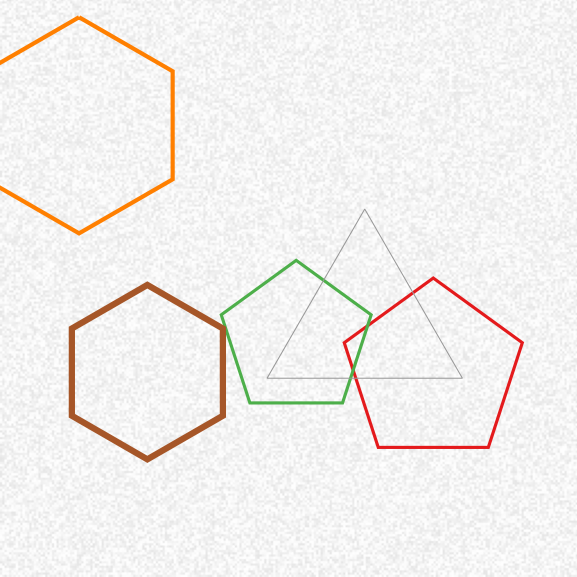[{"shape": "pentagon", "thickness": 1.5, "radius": 0.81, "center": [0.75, 0.356]}, {"shape": "pentagon", "thickness": 1.5, "radius": 0.68, "center": [0.513, 0.412]}, {"shape": "hexagon", "thickness": 2, "radius": 0.94, "center": [0.137, 0.782]}, {"shape": "hexagon", "thickness": 3, "radius": 0.75, "center": [0.255, 0.355]}, {"shape": "triangle", "thickness": 0.5, "radius": 0.98, "center": [0.632, 0.442]}]